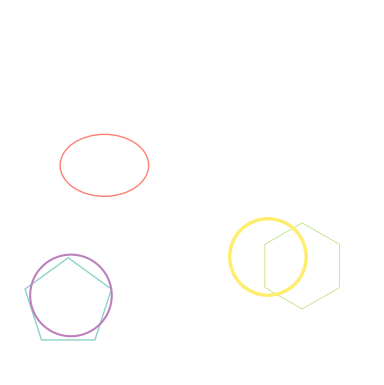[{"shape": "pentagon", "thickness": 1, "radius": 0.59, "center": [0.177, 0.213]}, {"shape": "oval", "thickness": 1, "radius": 0.57, "center": [0.271, 0.571]}, {"shape": "hexagon", "thickness": 0.5, "radius": 0.56, "center": [0.785, 0.309]}, {"shape": "circle", "thickness": 1.5, "radius": 0.53, "center": [0.184, 0.233]}, {"shape": "circle", "thickness": 2.5, "radius": 0.5, "center": [0.696, 0.333]}]